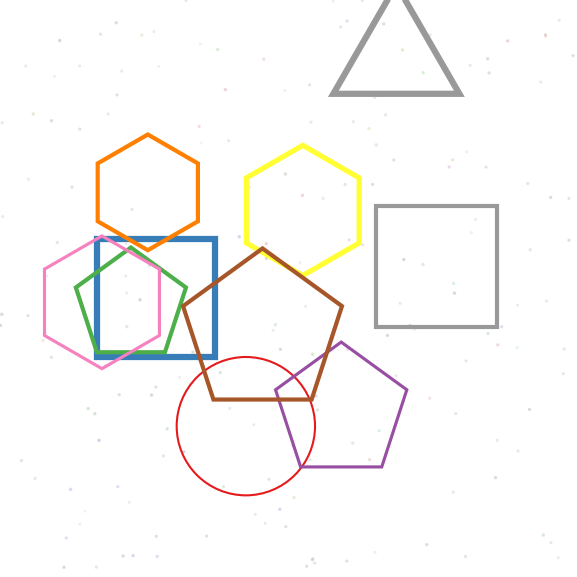[{"shape": "circle", "thickness": 1, "radius": 0.6, "center": [0.426, 0.261]}, {"shape": "square", "thickness": 3, "radius": 0.51, "center": [0.27, 0.482]}, {"shape": "pentagon", "thickness": 2, "radius": 0.5, "center": [0.227, 0.47]}, {"shape": "pentagon", "thickness": 1.5, "radius": 0.6, "center": [0.591, 0.287]}, {"shape": "hexagon", "thickness": 2, "radius": 0.5, "center": [0.256, 0.666]}, {"shape": "hexagon", "thickness": 2.5, "radius": 0.56, "center": [0.524, 0.635]}, {"shape": "pentagon", "thickness": 2, "radius": 0.72, "center": [0.455, 0.424]}, {"shape": "hexagon", "thickness": 1.5, "radius": 0.57, "center": [0.177, 0.476]}, {"shape": "triangle", "thickness": 3, "radius": 0.63, "center": [0.686, 0.9]}, {"shape": "square", "thickness": 2, "radius": 0.52, "center": [0.756, 0.538]}]